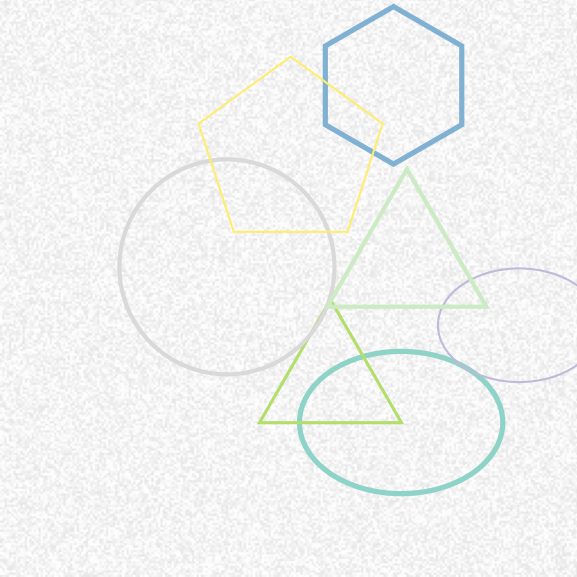[{"shape": "oval", "thickness": 2.5, "radius": 0.88, "center": [0.695, 0.267]}, {"shape": "oval", "thickness": 1, "radius": 0.7, "center": [0.899, 0.436]}, {"shape": "hexagon", "thickness": 2.5, "radius": 0.68, "center": [0.681, 0.851]}, {"shape": "triangle", "thickness": 1.5, "radius": 0.71, "center": [0.572, 0.338]}, {"shape": "circle", "thickness": 2, "radius": 0.93, "center": [0.393, 0.537]}, {"shape": "triangle", "thickness": 2, "radius": 0.79, "center": [0.705, 0.548]}, {"shape": "pentagon", "thickness": 1, "radius": 0.84, "center": [0.503, 0.733]}]